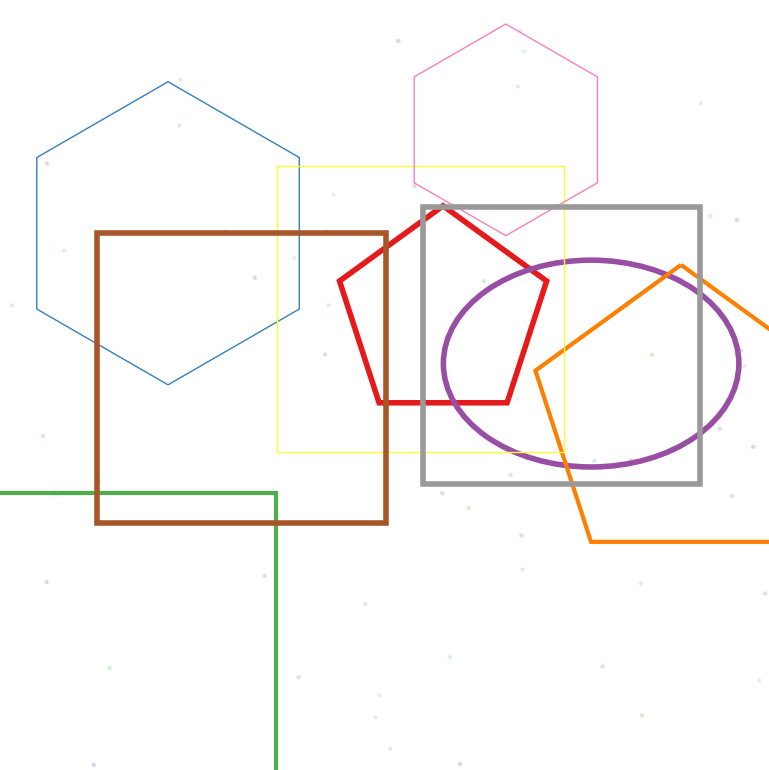[{"shape": "pentagon", "thickness": 2, "radius": 0.71, "center": [0.575, 0.591]}, {"shape": "hexagon", "thickness": 0.5, "radius": 0.98, "center": [0.218, 0.697]}, {"shape": "square", "thickness": 1.5, "radius": 0.93, "center": [0.173, 0.174]}, {"shape": "oval", "thickness": 2, "radius": 0.96, "center": [0.768, 0.528]}, {"shape": "pentagon", "thickness": 1.5, "radius": 0.99, "center": [0.884, 0.457]}, {"shape": "square", "thickness": 0.5, "radius": 0.93, "center": [0.546, 0.599]}, {"shape": "square", "thickness": 2, "radius": 0.94, "center": [0.314, 0.509]}, {"shape": "hexagon", "thickness": 0.5, "radius": 0.69, "center": [0.657, 0.831]}, {"shape": "square", "thickness": 2, "radius": 0.9, "center": [0.729, 0.552]}]